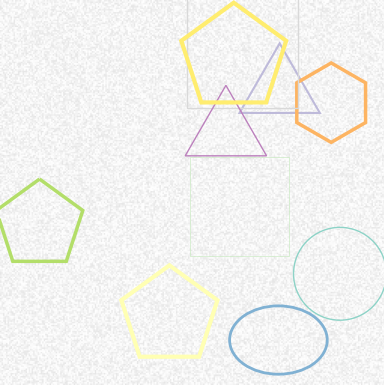[{"shape": "circle", "thickness": 1, "radius": 0.6, "center": [0.883, 0.289]}, {"shape": "pentagon", "thickness": 3, "radius": 0.66, "center": [0.44, 0.18]}, {"shape": "triangle", "thickness": 1.5, "radius": 0.6, "center": [0.726, 0.767]}, {"shape": "oval", "thickness": 2, "radius": 0.63, "center": [0.723, 0.117]}, {"shape": "hexagon", "thickness": 2.5, "radius": 0.52, "center": [0.86, 0.733]}, {"shape": "pentagon", "thickness": 2.5, "radius": 0.59, "center": [0.103, 0.417]}, {"shape": "square", "thickness": 1, "radius": 0.72, "center": [0.63, 0.863]}, {"shape": "triangle", "thickness": 1, "radius": 0.61, "center": [0.587, 0.656]}, {"shape": "square", "thickness": 0.5, "radius": 0.64, "center": [0.622, 0.463]}, {"shape": "pentagon", "thickness": 3, "radius": 0.72, "center": [0.607, 0.85]}]